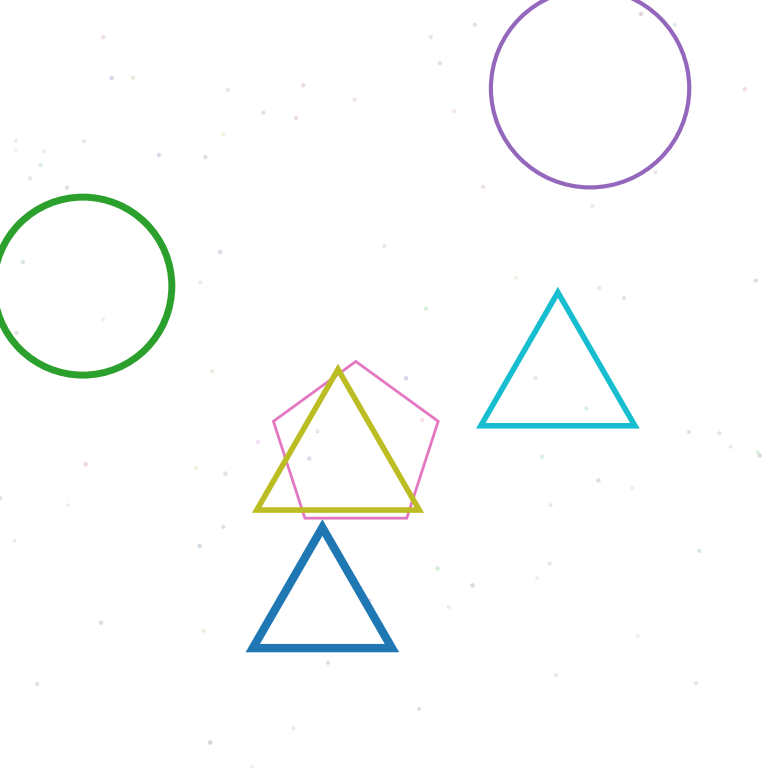[{"shape": "triangle", "thickness": 3, "radius": 0.52, "center": [0.419, 0.21]}, {"shape": "circle", "thickness": 2.5, "radius": 0.58, "center": [0.108, 0.628]}, {"shape": "circle", "thickness": 1.5, "radius": 0.64, "center": [0.766, 0.885]}, {"shape": "pentagon", "thickness": 1, "radius": 0.56, "center": [0.462, 0.418]}, {"shape": "triangle", "thickness": 2, "radius": 0.61, "center": [0.439, 0.399]}, {"shape": "triangle", "thickness": 2, "radius": 0.58, "center": [0.724, 0.505]}]